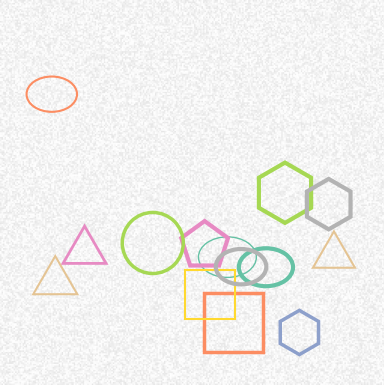[{"shape": "oval", "thickness": 3, "radius": 0.35, "center": [0.691, 0.306]}, {"shape": "oval", "thickness": 1, "radius": 0.38, "center": [0.591, 0.332]}, {"shape": "oval", "thickness": 1.5, "radius": 0.33, "center": [0.135, 0.755]}, {"shape": "square", "thickness": 2.5, "radius": 0.38, "center": [0.607, 0.163]}, {"shape": "hexagon", "thickness": 2.5, "radius": 0.29, "center": [0.778, 0.136]}, {"shape": "triangle", "thickness": 2, "radius": 0.32, "center": [0.22, 0.348]}, {"shape": "pentagon", "thickness": 3, "radius": 0.32, "center": [0.532, 0.362]}, {"shape": "hexagon", "thickness": 3, "radius": 0.39, "center": [0.74, 0.499]}, {"shape": "circle", "thickness": 2.5, "radius": 0.4, "center": [0.397, 0.369]}, {"shape": "square", "thickness": 1.5, "radius": 0.32, "center": [0.546, 0.235]}, {"shape": "triangle", "thickness": 1.5, "radius": 0.31, "center": [0.867, 0.336]}, {"shape": "triangle", "thickness": 1.5, "radius": 0.33, "center": [0.144, 0.269]}, {"shape": "oval", "thickness": 3, "radius": 0.33, "center": [0.626, 0.307]}, {"shape": "hexagon", "thickness": 3, "radius": 0.33, "center": [0.854, 0.47]}]